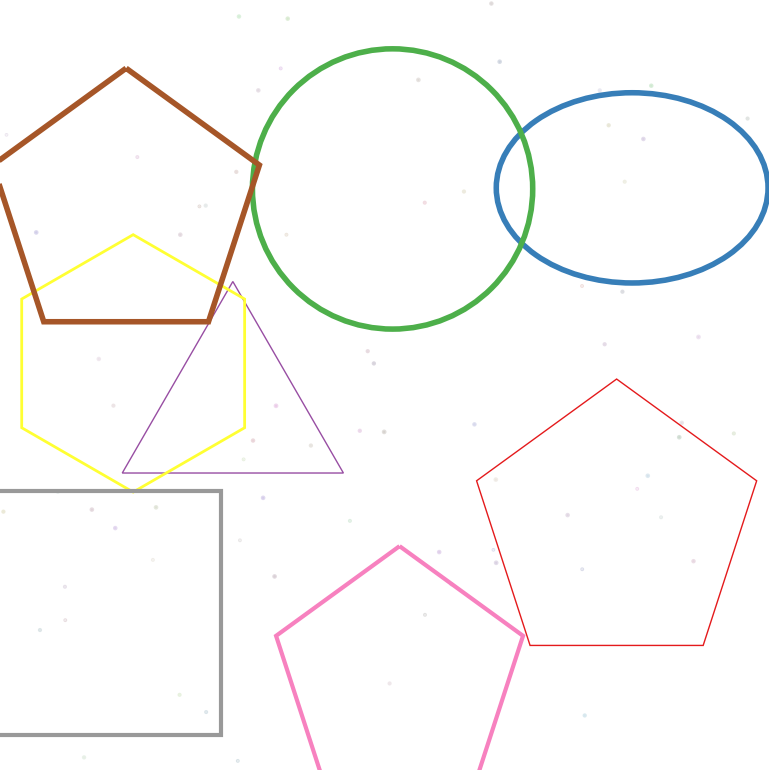[{"shape": "pentagon", "thickness": 0.5, "radius": 0.96, "center": [0.801, 0.316]}, {"shape": "oval", "thickness": 2, "radius": 0.88, "center": [0.821, 0.756]}, {"shape": "circle", "thickness": 2, "radius": 0.91, "center": [0.51, 0.755]}, {"shape": "triangle", "thickness": 0.5, "radius": 0.83, "center": [0.302, 0.469]}, {"shape": "hexagon", "thickness": 1, "radius": 0.84, "center": [0.173, 0.528]}, {"shape": "pentagon", "thickness": 2, "radius": 0.91, "center": [0.164, 0.729]}, {"shape": "pentagon", "thickness": 1.5, "radius": 0.84, "center": [0.519, 0.122]}, {"shape": "square", "thickness": 1.5, "radius": 0.79, "center": [0.129, 0.204]}]